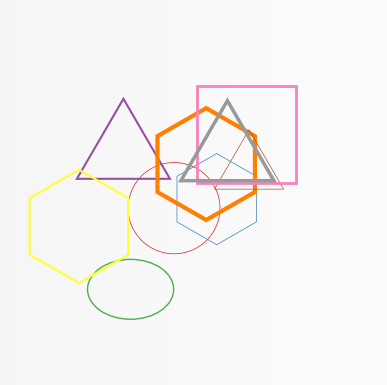[{"shape": "circle", "thickness": 0.5, "radius": 0.59, "center": [0.449, 0.459]}, {"shape": "hexagon", "thickness": 0.5, "radius": 0.59, "center": [0.559, 0.483]}, {"shape": "oval", "thickness": 1, "radius": 0.56, "center": [0.337, 0.249]}, {"shape": "triangle", "thickness": 1.5, "radius": 0.69, "center": [0.319, 0.605]}, {"shape": "hexagon", "thickness": 3, "radius": 0.73, "center": [0.532, 0.574]}, {"shape": "hexagon", "thickness": 1.5, "radius": 0.73, "center": [0.204, 0.412]}, {"shape": "triangle", "thickness": 0.5, "radius": 0.51, "center": [0.643, 0.56]}, {"shape": "square", "thickness": 2, "radius": 0.63, "center": [0.636, 0.65]}, {"shape": "triangle", "thickness": 2.5, "radius": 0.69, "center": [0.587, 0.6]}]